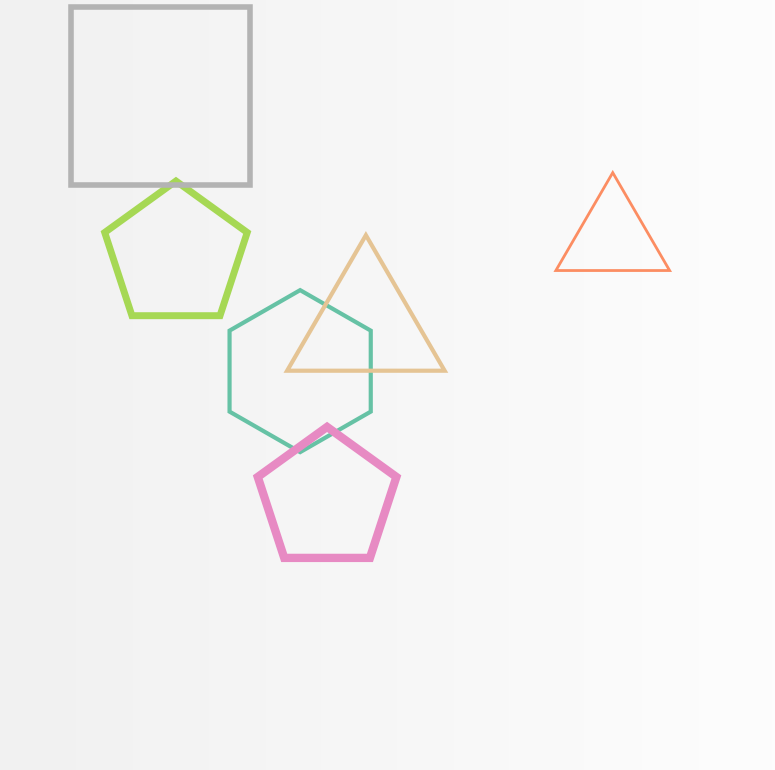[{"shape": "hexagon", "thickness": 1.5, "radius": 0.53, "center": [0.387, 0.518]}, {"shape": "triangle", "thickness": 1, "radius": 0.42, "center": [0.791, 0.691]}, {"shape": "pentagon", "thickness": 3, "radius": 0.47, "center": [0.422, 0.352]}, {"shape": "pentagon", "thickness": 2.5, "radius": 0.48, "center": [0.227, 0.668]}, {"shape": "triangle", "thickness": 1.5, "radius": 0.59, "center": [0.472, 0.577]}, {"shape": "square", "thickness": 2, "radius": 0.58, "center": [0.207, 0.875]}]